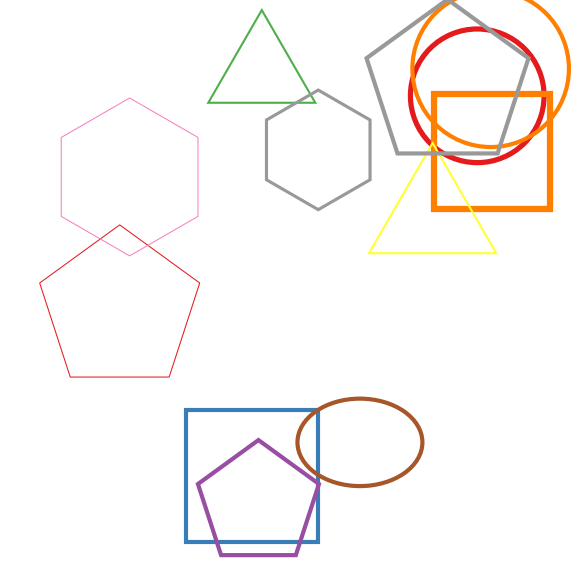[{"shape": "circle", "thickness": 2.5, "radius": 0.58, "center": [0.826, 0.833]}, {"shape": "pentagon", "thickness": 0.5, "radius": 0.73, "center": [0.207, 0.464]}, {"shape": "square", "thickness": 2, "radius": 0.57, "center": [0.436, 0.175]}, {"shape": "triangle", "thickness": 1, "radius": 0.53, "center": [0.453, 0.875]}, {"shape": "pentagon", "thickness": 2, "radius": 0.55, "center": [0.448, 0.127]}, {"shape": "circle", "thickness": 2, "radius": 0.68, "center": [0.85, 0.88]}, {"shape": "square", "thickness": 3, "radius": 0.5, "center": [0.852, 0.737]}, {"shape": "triangle", "thickness": 1, "radius": 0.64, "center": [0.749, 0.624]}, {"shape": "oval", "thickness": 2, "radius": 0.54, "center": [0.623, 0.233]}, {"shape": "hexagon", "thickness": 0.5, "radius": 0.68, "center": [0.224, 0.693]}, {"shape": "pentagon", "thickness": 2, "radius": 0.74, "center": [0.775, 0.853]}, {"shape": "hexagon", "thickness": 1.5, "radius": 0.52, "center": [0.551, 0.74]}]